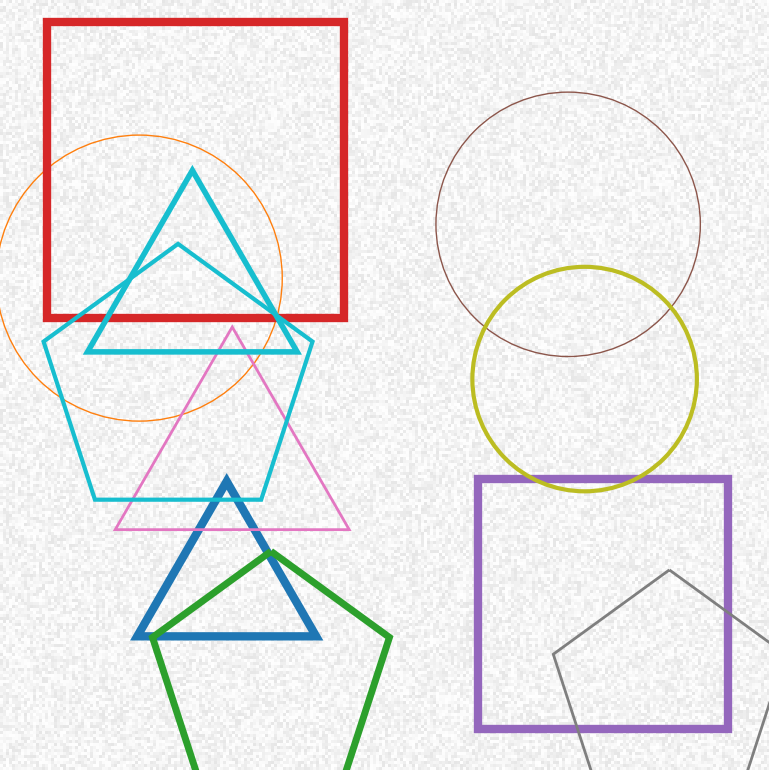[{"shape": "triangle", "thickness": 3, "radius": 0.67, "center": [0.294, 0.241]}, {"shape": "circle", "thickness": 0.5, "radius": 0.93, "center": [0.181, 0.639]}, {"shape": "pentagon", "thickness": 2.5, "radius": 0.81, "center": [0.352, 0.122]}, {"shape": "square", "thickness": 3, "radius": 0.96, "center": [0.254, 0.779]}, {"shape": "square", "thickness": 3, "radius": 0.81, "center": [0.783, 0.216]}, {"shape": "circle", "thickness": 0.5, "radius": 0.86, "center": [0.738, 0.709]}, {"shape": "triangle", "thickness": 1, "radius": 0.88, "center": [0.302, 0.4]}, {"shape": "pentagon", "thickness": 1, "radius": 0.79, "center": [0.869, 0.101]}, {"shape": "circle", "thickness": 1.5, "radius": 0.73, "center": [0.759, 0.508]}, {"shape": "triangle", "thickness": 2, "radius": 0.79, "center": [0.25, 0.622]}, {"shape": "pentagon", "thickness": 1.5, "radius": 0.92, "center": [0.231, 0.5]}]